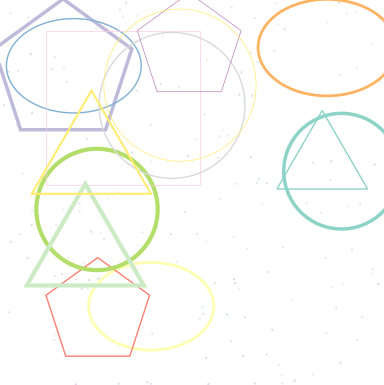[{"shape": "triangle", "thickness": 1, "radius": 0.68, "center": [0.837, 0.577]}, {"shape": "circle", "thickness": 2.5, "radius": 0.75, "center": [0.887, 0.555]}, {"shape": "oval", "thickness": 2, "radius": 0.81, "center": [0.393, 0.205]}, {"shape": "pentagon", "thickness": 2.5, "radius": 0.94, "center": [0.164, 0.815]}, {"shape": "pentagon", "thickness": 1, "radius": 0.71, "center": [0.254, 0.189]}, {"shape": "oval", "thickness": 1, "radius": 0.88, "center": [0.192, 0.829]}, {"shape": "oval", "thickness": 2, "radius": 0.9, "center": [0.849, 0.876]}, {"shape": "circle", "thickness": 3, "radius": 0.79, "center": [0.252, 0.456]}, {"shape": "square", "thickness": 0.5, "radius": 1.0, "center": [0.319, 0.719]}, {"shape": "circle", "thickness": 1, "radius": 0.95, "center": [0.447, 0.726]}, {"shape": "pentagon", "thickness": 0.5, "radius": 0.71, "center": [0.491, 0.877]}, {"shape": "triangle", "thickness": 3, "radius": 0.88, "center": [0.222, 0.346]}, {"shape": "triangle", "thickness": 1.5, "radius": 0.89, "center": [0.238, 0.586]}, {"shape": "circle", "thickness": 0.5, "radius": 0.99, "center": [0.467, 0.779]}]